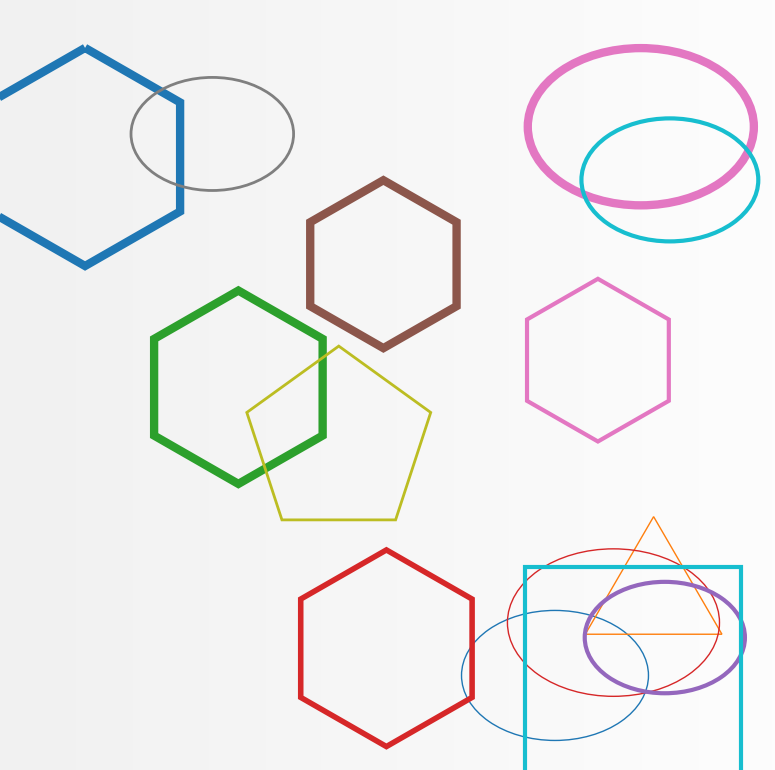[{"shape": "oval", "thickness": 0.5, "radius": 0.6, "center": [0.716, 0.123]}, {"shape": "hexagon", "thickness": 3, "radius": 0.71, "center": [0.11, 0.796]}, {"shape": "triangle", "thickness": 0.5, "radius": 0.51, "center": [0.843, 0.227]}, {"shape": "hexagon", "thickness": 3, "radius": 0.63, "center": [0.308, 0.497]}, {"shape": "hexagon", "thickness": 2, "radius": 0.64, "center": [0.499, 0.158]}, {"shape": "oval", "thickness": 0.5, "radius": 0.68, "center": [0.792, 0.191]}, {"shape": "oval", "thickness": 1.5, "radius": 0.52, "center": [0.858, 0.172]}, {"shape": "hexagon", "thickness": 3, "radius": 0.55, "center": [0.495, 0.657]}, {"shape": "hexagon", "thickness": 1.5, "radius": 0.53, "center": [0.772, 0.532]}, {"shape": "oval", "thickness": 3, "radius": 0.73, "center": [0.827, 0.835]}, {"shape": "oval", "thickness": 1, "radius": 0.52, "center": [0.274, 0.826]}, {"shape": "pentagon", "thickness": 1, "radius": 0.62, "center": [0.437, 0.426]}, {"shape": "square", "thickness": 1.5, "radius": 0.7, "center": [0.817, 0.124]}, {"shape": "oval", "thickness": 1.5, "radius": 0.57, "center": [0.864, 0.766]}]